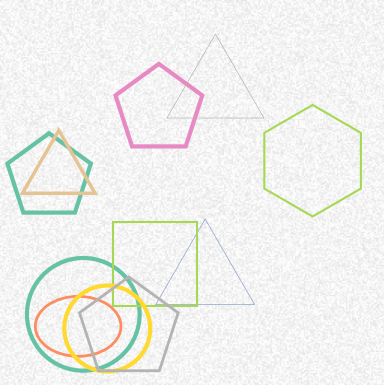[{"shape": "pentagon", "thickness": 3, "radius": 0.57, "center": [0.128, 0.54]}, {"shape": "circle", "thickness": 3, "radius": 0.73, "center": [0.216, 0.184]}, {"shape": "oval", "thickness": 2, "radius": 0.56, "center": [0.203, 0.152]}, {"shape": "triangle", "thickness": 0.5, "radius": 0.74, "center": [0.533, 0.283]}, {"shape": "pentagon", "thickness": 3, "radius": 0.59, "center": [0.413, 0.716]}, {"shape": "hexagon", "thickness": 1.5, "radius": 0.72, "center": [0.812, 0.583]}, {"shape": "square", "thickness": 1.5, "radius": 0.54, "center": [0.402, 0.315]}, {"shape": "circle", "thickness": 3, "radius": 0.56, "center": [0.279, 0.147]}, {"shape": "triangle", "thickness": 2.5, "radius": 0.54, "center": [0.153, 0.552]}, {"shape": "triangle", "thickness": 0.5, "radius": 0.73, "center": [0.56, 0.766]}, {"shape": "pentagon", "thickness": 2, "radius": 0.67, "center": [0.335, 0.146]}]